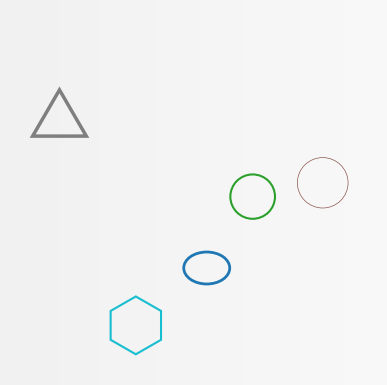[{"shape": "oval", "thickness": 2, "radius": 0.3, "center": [0.534, 0.304]}, {"shape": "circle", "thickness": 1.5, "radius": 0.29, "center": [0.652, 0.489]}, {"shape": "circle", "thickness": 0.5, "radius": 0.33, "center": [0.833, 0.525]}, {"shape": "triangle", "thickness": 2.5, "radius": 0.4, "center": [0.154, 0.686]}, {"shape": "hexagon", "thickness": 1.5, "radius": 0.38, "center": [0.351, 0.155]}]